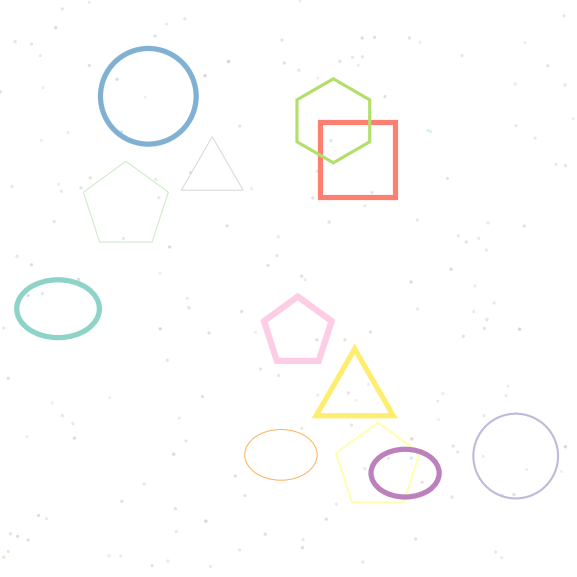[{"shape": "oval", "thickness": 2.5, "radius": 0.36, "center": [0.101, 0.465]}, {"shape": "pentagon", "thickness": 1, "radius": 0.38, "center": [0.654, 0.191]}, {"shape": "circle", "thickness": 1, "radius": 0.37, "center": [0.893, 0.209]}, {"shape": "square", "thickness": 2.5, "radius": 0.33, "center": [0.619, 0.723]}, {"shape": "circle", "thickness": 2.5, "radius": 0.41, "center": [0.257, 0.832]}, {"shape": "oval", "thickness": 0.5, "radius": 0.31, "center": [0.487, 0.211]}, {"shape": "hexagon", "thickness": 1.5, "radius": 0.36, "center": [0.577, 0.79]}, {"shape": "pentagon", "thickness": 3, "radius": 0.31, "center": [0.516, 0.424]}, {"shape": "triangle", "thickness": 0.5, "radius": 0.31, "center": [0.368, 0.701]}, {"shape": "oval", "thickness": 2.5, "radius": 0.3, "center": [0.701, 0.18]}, {"shape": "pentagon", "thickness": 0.5, "radius": 0.39, "center": [0.218, 0.642]}, {"shape": "triangle", "thickness": 2.5, "radius": 0.39, "center": [0.614, 0.318]}]